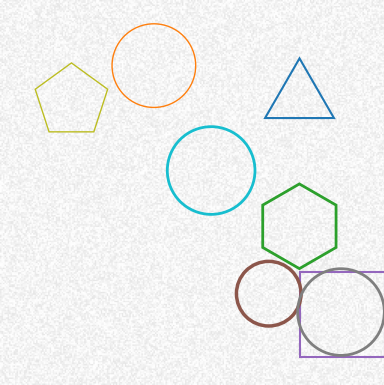[{"shape": "triangle", "thickness": 1.5, "radius": 0.52, "center": [0.778, 0.745]}, {"shape": "circle", "thickness": 1, "radius": 0.54, "center": [0.4, 0.83]}, {"shape": "hexagon", "thickness": 2, "radius": 0.55, "center": [0.778, 0.412]}, {"shape": "square", "thickness": 1.5, "radius": 0.55, "center": [0.889, 0.184]}, {"shape": "circle", "thickness": 2.5, "radius": 0.42, "center": [0.698, 0.237]}, {"shape": "circle", "thickness": 2, "radius": 0.56, "center": [0.886, 0.189]}, {"shape": "pentagon", "thickness": 1, "radius": 0.49, "center": [0.186, 0.738]}, {"shape": "circle", "thickness": 2, "radius": 0.57, "center": [0.548, 0.557]}]